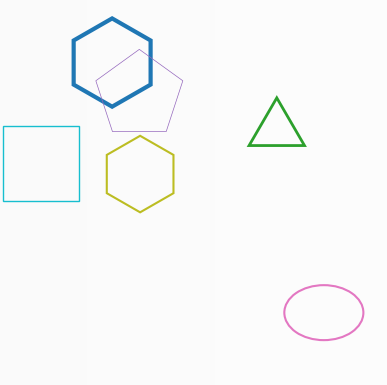[{"shape": "hexagon", "thickness": 3, "radius": 0.57, "center": [0.289, 0.838]}, {"shape": "triangle", "thickness": 2, "radius": 0.41, "center": [0.714, 0.663]}, {"shape": "pentagon", "thickness": 0.5, "radius": 0.59, "center": [0.36, 0.754]}, {"shape": "oval", "thickness": 1.5, "radius": 0.51, "center": [0.836, 0.188]}, {"shape": "hexagon", "thickness": 1.5, "radius": 0.5, "center": [0.362, 0.548]}, {"shape": "square", "thickness": 1, "radius": 0.49, "center": [0.106, 0.575]}]